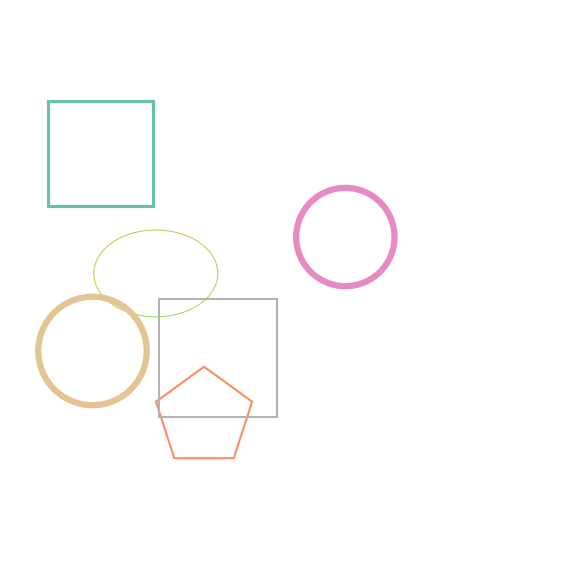[{"shape": "square", "thickness": 1.5, "radius": 0.45, "center": [0.174, 0.734]}, {"shape": "pentagon", "thickness": 1, "radius": 0.44, "center": [0.353, 0.277]}, {"shape": "circle", "thickness": 3, "radius": 0.43, "center": [0.598, 0.589]}, {"shape": "oval", "thickness": 0.5, "radius": 0.54, "center": [0.27, 0.526]}, {"shape": "circle", "thickness": 3, "radius": 0.47, "center": [0.16, 0.391]}, {"shape": "square", "thickness": 1, "radius": 0.51, "center": [0.377, 0.379]}]